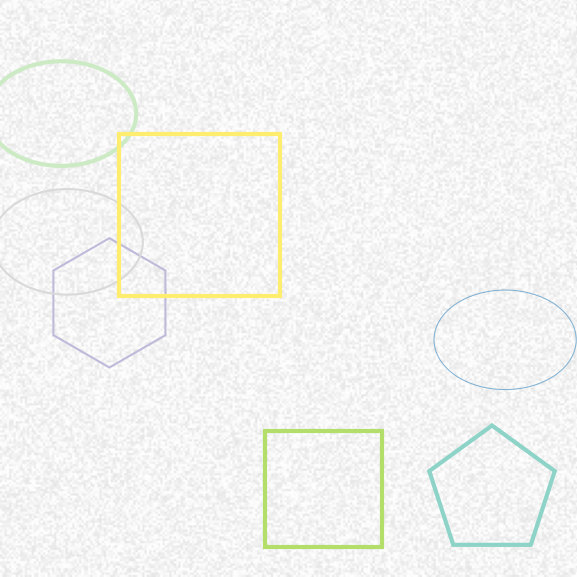[{"shape": "pentagon", "thickness": 2, "radius": 0.57, "center": [0.852, 0.148]}, {"shape": "hexagon", "thickness": 1, "radius": 0.56, "center": [0.189, 0.475]}, {"shape": "oval", "thickness": 0.5, "radius": 0.62, "center": [0.875, 0.411]}, {"shape": "square", "thickness": 2, "radius": 0.51, "center": [0.56, 0.152]}, {"shape": "oval", "thickness": 1, "radius": 0.65, "center": [0.117, 0.58]}, {"shape": "oval", "thickness": 2, "radius": 0.65, "center": [0.106, 0.802]}, {"shape": "square", "thickness": 2, "radius": 0.7, "center": [0.346, 0.626]}]